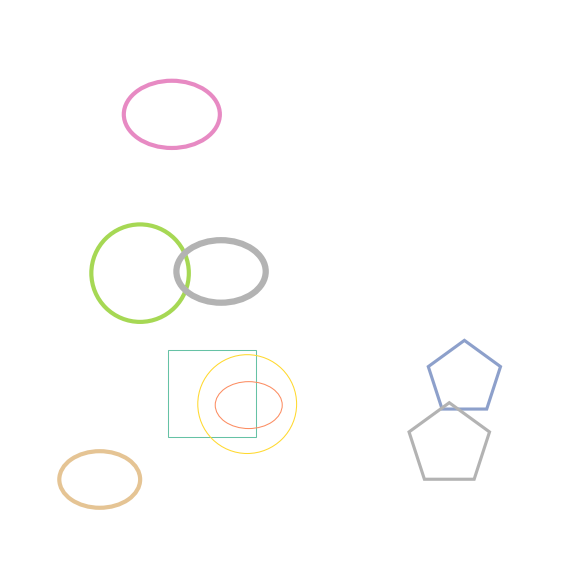[{"shape": "square", "thickness": 0.5, "radius": 0.38, "center": [0.367, 0.318]}, {"shape": "oval", "thickness": 0.5, "radius": 0.29, "center": [0.431, 0.298]}, {"shape": "pentagon", "thickness": 1.5, "radius": 0.33, "center": [0.804, 0.344]}, {"shape": "oval", "thickness": 2, "radius": 0.42, "center": [0.298, 0.801]}, {"shape": "circle", "thickness": 2, "radius": 0.42, "center": [0.243, 0.526]}, {"shape": "circle", "thickness": 0.5, "radius": 0.43, "center": [0.428, 0.299]}, {"shape": "oval", "thickness": 2, "radius": 0.35, "center": [0.173, 0.169]}, {"shape": "pentagon", "thickness": 1.5, "radius": 0.37, "center": [0.778, 0.229]}, {"shape": "oval", "thickness": 3, "radius": 0.39, "center": [0.383, 0.529]}]